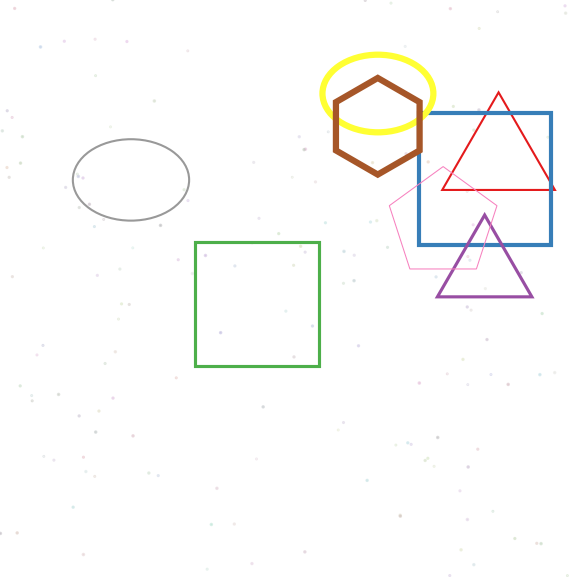[{"shape": "triangle", "thickness": 1, "radius": 0.56, "center": [0.863, 0.727]}, {"shape": "square", "thickness": 2, "radius": 0.57, "center": [0.84, 0.689]}, {"shape": "square", "thickness": 1.5, "radius": 0.54, "center": [0.445, 0.473]}, {"shape": "triangle", "thickness": 1.5, "radius": 0.47, "center": [0.839, 0.532]}, {"shape": "oval", "thickness": 3, "radius": 0.48, "center": [0.654, 0.837]}, {"shape": "hexagon", "thickness": 3, "radius": 0.42, "center": [0.654, 0.78]}, {"shape": "pentagon", "thickness": 0.5, "radius": 0.49, "center": [0.767, 0.613]}, {"shape": "oval", "thickness": 1, "radius": 0.5, "center": [0.227, 0.688]}]